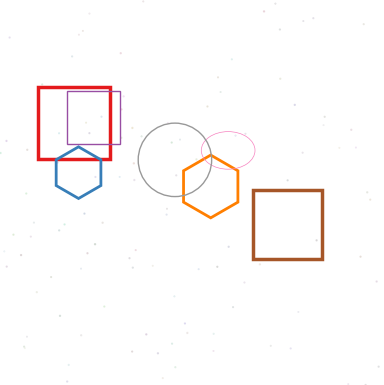[{"shape": "square", "thickness": 2.5, "radius": 0.47, "center": [0.192, 0.681]}, {"shape": "hexagon", "thickness": 2, "radius": 0.34, "center": [0.204, 0.552]}, {"shape": "square", "thickness": 1, "radius": 0.34, "center": [0.242, 0.695]}, {"shape": "hexagon", "thickness": 2, "radius": 0.41, "center": [0.547, 0.516]}, {"shape": "square", "thickness": 2.5, "radius": 0.45, "center": [0.748, 0.416]}, {"shape": "oval", "thickness": 0.5, "radius": 0.35, "center": [0.593, 0.609]}, {"shape": "circle", "thickness": 1, "radius": 0.48, "center": [0.454, 0.585]}]